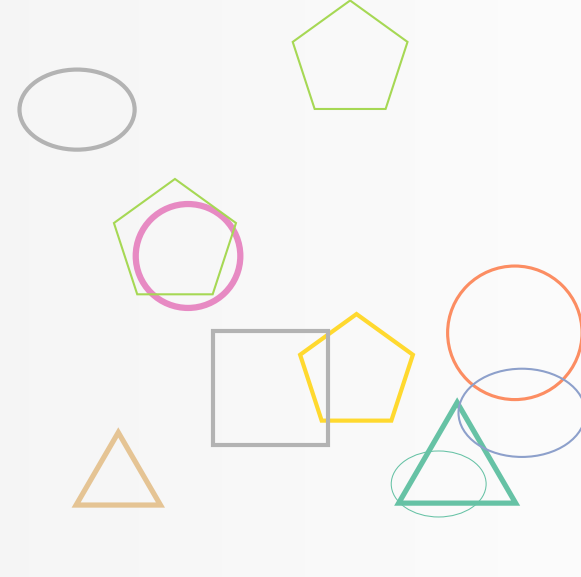[{"shape": "triangle", "thickness": 2.5, "radius": 0.58, "center": [0.786, 0.186]}, {"shape": "oval", "thickness": 0.5, "radius": 0.41, "center": [0.755, 0.161]}, {"shape": "circle", "thickness": 1.5, "radius": 0.58, "center": [0.886, 0.423]}, {"shape": "oval", "thickness": 1, "radius": 0.55, "center": [0.898, 0.284]}, {"shape": "circle", "thickness": 3, "radius": 0.45, "center": [0.323, 0.556]}, {"shape": "pentagon", "thickness": 1, "radius": 0.52, "center": [0.602, 0.894]}, {"shape": "pentagon", "thickness": 1, "radius": 0.55, "center": [0.301, 0.579]}, {"shape": "pentagon", "thickness": 2, "radius": 0.51, "center": [0.613, 0.353]}, {"shape": "triangle", "thickness": 2.5, "radius": 0.42, "center": [0.204, 0.166]}, {"shape": "square", "thickness": 2, "radius": 0.49, "center": [0.465, 0.327]}, {"shape": "oval", "thickness": 2, "radius": 0.5, "center": [0.133, 0.809]}]